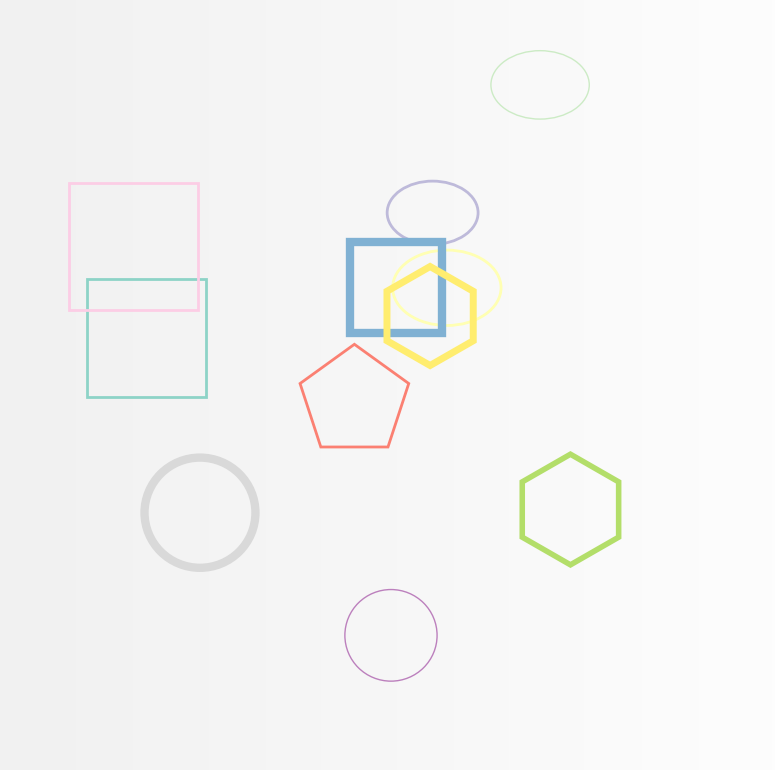[{"shape": "square", "thickness": 1, "radius": 0.38, "center": [0.189, 0.561]}, {"shape": "oval", "thickness": 1, "radius": 0.35, "center": [0.577, 0.626]}, {"shape": "oval", "thickness": 1, "radius": 0.29, "center": [0.558, 0.724]}, {"shape": "pentagon", "thickness": 1, "radius": 0.37, "center": [0.457, 0.479]}, {"shape": "square", "thickness": 3, "radius": 0.3, "center": [0.511, 0.626]}, {"shape": "hexagon", "thickness": 2, "radius": 0.36, "center": [0.736, 0.338]}, {"shape": "square", "thickness": 1, "radius": 0.41, "center": [0.172, 0.68]}, {"shape": "circle", "thickness": 3, "radius": 0.36, "center": [0.258, 0.334]}, {"shape": "circle", "thickness": 0.5, "radius": 0.3, "center": [0.504, 0.175]}, {"shape": "oval", "thickness": 0.5, "radius": 0.32, "center": [0.697, 0.89]}, {"shape": "hexagon", "thickness": 2.5, "radius": 0.32, "center": [0.555, 0.59]}]